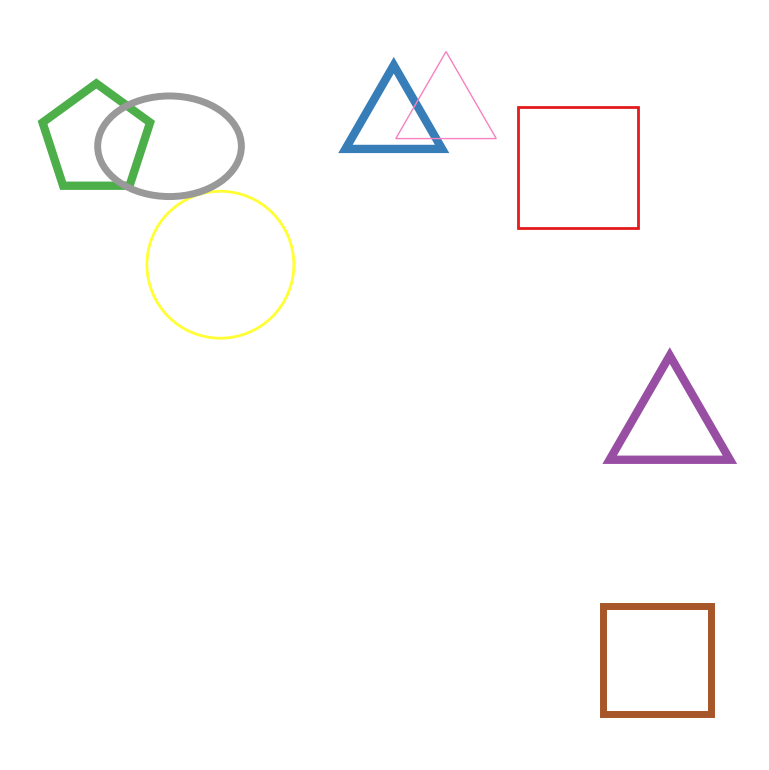[{"shape": "square", "thickness": 1, "radius": 0.39, "center": [0.751, 0.782]}, {"shape": "triangle", "thickness": 3, "radius": 0.36, "center": [0.511, 0.843]}, {"shape": "pentagon", "thickness": 3, "radius": 0.37, "center": [0.125, 0.818]}, {"shape": "triangle", "thickness": 3, "radius": 0.45, "center": [0.87, 0.448]}, {"shape": "circle", "thickness": 1, "radius": 0.48, "center": [0.286, 0.656]}, {"shape": "square", "thickness": 2.5, "radius": 0.35, "center": [0.853, 0.143]}, {"shape": "triangle", "thickness": 0.5, "radius": 0.38, "center": [0.579, 0.858]}, {"shape": "oval", "thickness": 2.5, "radius": 0.47, "center": [0.22, 0.81]}]